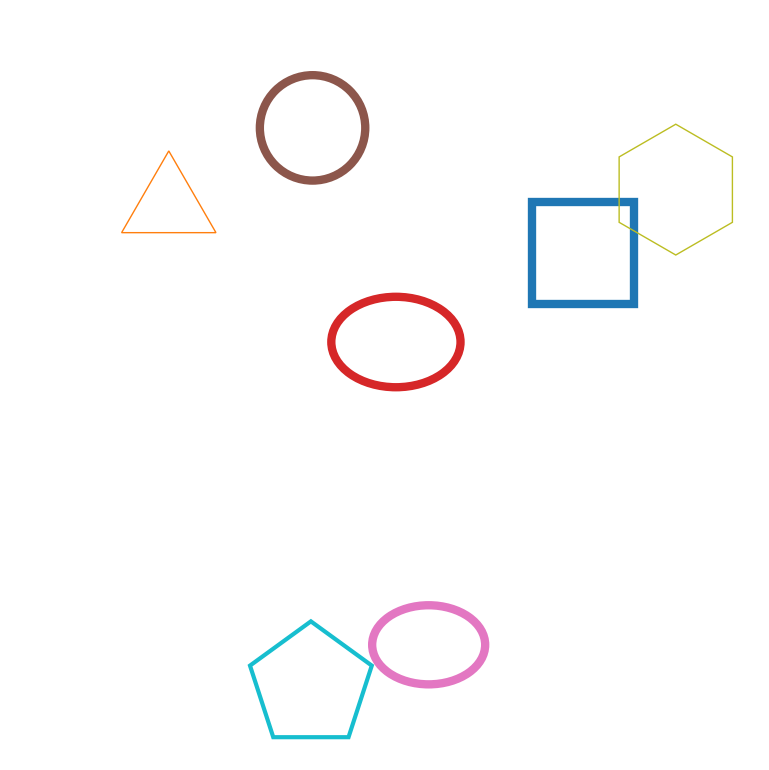[{"shape": "square", "thickness": 3, "radius": 0.33, "center": [0.757, 0.671]}, {"shape": "triangle", "thickness": 0.5, "radius": 0.35, "center": [0.219, 0.733]}, {"shape": "oval", "thickness": 3, "radius": 0.42, "center": [0.514, 0.556]}, {"shape": "circle", "thickness": 3, "radius": 0.34, "center": [0.406, 0.834]}, {"shape": "oval", "thickness": 3, "radius": 0.37, "center": [0.557, 0.163]}, {"shape": "hexagon", "thickness": 0.5, "radius": 0.42, "center": [0.878, 0.754]}, {"shape": "pentagon", "thickness": 1.5, "radius": 0.42, "center": [0.404, 0.11]}]